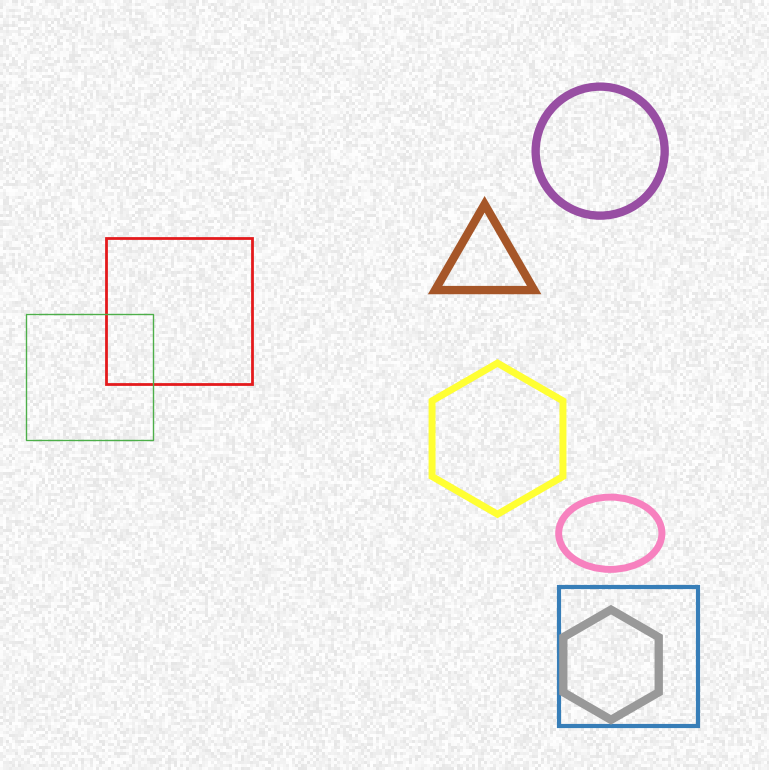[{"shape": "square", "thickness": 1, "radius": 0.47, "center": [0.232, 0.597]}, {"shape": "square", "thickness": 1.5, "radius": 0.45, "center": [0.816, 0.147]}, {"shape": "square", "thickness": 0.5, "radius": 0.41, "center": [0.117, 0.51]}, {"shape": "circle", "thickness": 3, "radius": 0.42, "center": [0.779, 0.804]}, {"shape": "hexagon", "thickness": 2.5, "radius": 0.49, "center": [0.646, 0.43]}, {"shape": "triangle", "thickness": 3, "radius": 0.37, "center": [0.629, 0.66]}, {"shape": "oval", "thickness": 2.5, "radius": 0.34, "center": [0.793, 0.307]}, {"shape": "hexagon", "thickness": 3, "radius": 0.36, "center": [0.794, 0.137]}]